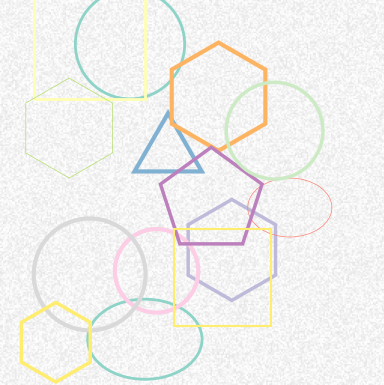[{"shape": "circle", "thickness": 2, "radius": 0.71, "center": [0.338, 0.885]}, {"shape": "oval", "thickness": 2, "radius": 0.74, "center": [0.376, 0.119]}, {"shape": "square", "thickness": 2, "radius": 0.72, "center": [0.232, 0.888]}, {"shape": "hexagon", "thickness": 2.5, "radius": 0.66, "center": [0.602, 0.351]}, {"shape": "oval", "thickness": 0.5, "radius": 0.55, "center": [0.753, 0.461]}, {"shape": "triangle", "thickness": 3, "radius": 0.5, "center": [0.437, 0.605]}, {"shape": "hexagon", "thickness": 3, "radius": 0.7, "center": [0.568, 0.749]}, {"shape": "hexagon", "thickness": 0.5, "radius": 0.65, "center": [0.179, 0.667]}, {"shape": "circle", "thickness": 3, "radius": 0.54, "center": [0.407, 0.297]}, {"shape": "circle", "thickness": 3, "radius": 0.73, "center": [0.233, 0.287]}, {"shape": "pentagon", "thickness": 2.5, "radius": 0.69, "center": [0.549, 0.479]}, {"shape": "circle", "thickness": 2.5, "radius": 0.63, "center": [0.713, 0.661]}, {"shape": "square", "thickness": 1.5, "radius": 0.63, "center": [0.578, 0.28]}, {"shape": "hexagon", "thickness": 2.5, "radius": 0.52, "center": [0.145, 0.111]}]